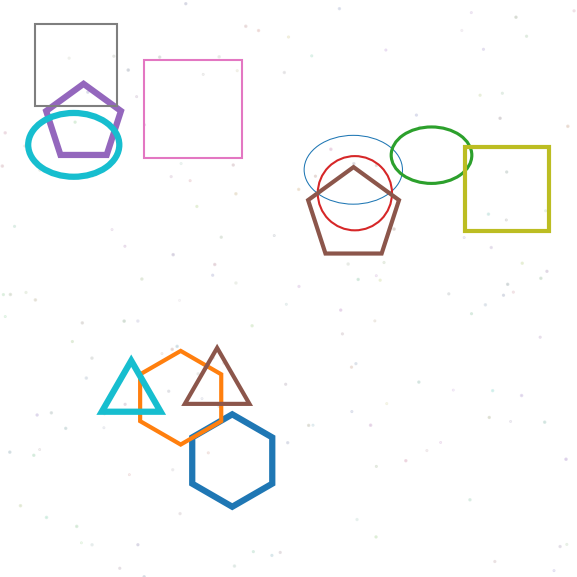[{"shape": "hexagon", "thickness": 3, "radius": 0.4, "center": [0.402, 0.202]}, {"shape": "oval", "thickness": 0.5, "radius": 0.43, "center": [0.612, 0.705]}, {"shape": "hexagon", "thickness": 2, "radius": 0.41, "center": [0.313, 0.31]}, {"shape": "oval", "thickness": 1.5, "radius": 0.35, "center": [0.747, 0.73]}, {"shape": "circle", "thickness": 1, "radius": 0.32, "center": [0.615, 0.665]}, {"shape": "pentagon", "thickness": 3, "radius": 0.34, "center": [0.145, 0.786]}, {"shape": "triangle", "thickness": 2, "radius": 0.32, "center": [0.376, 0.332]}, {"shape": "pentagon", "thickness": 2, "radius": 0.41, "center": [0.612, 0.627]}, {"shape": "square", "thickness": 1, "radius": 0.42, "center": [0.334, 0.811]}, {"shape": "square", "thickness": 1, "radius": 0.35, "center": [0.131, 0.887]}, {"shape": "square", "thickness": 2, "radius": 0.36, "center": [0.878, 0.672]}, {"shape": "oval", "thickness": 3, "radius": 0.39, "center": [0.128, 0.748]}, {"shape": "triangle", "thickness": 3, "radius": 0.29, "center": [0.227, 0.316]}]